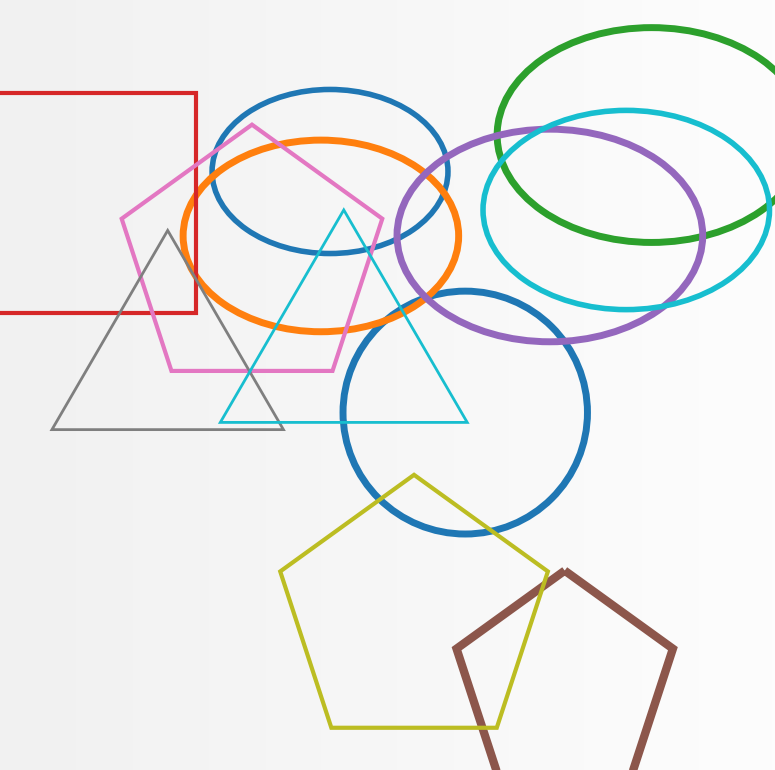[{"shape": "circle", "thickness": 2.5, "radius": 0.79, "center": [0.6, 0.464]}, {"shape": "oval", "thickness": 2, "radius": 0.76, "center": [0.426, 0.777]}, {"shape": "oval", "thickness": 2.5, "radius": 0.89, "center": [0.414, 0.694]}, {"shape": "oval", "thickness": 2.5, "radius": 1.0, "center": [0.841, 0.825]}, {"shape": "square", "thickness": 1.5, "radius": 0.72, "center": [0.109, 0.736]}, {"shape": "oval", "thickness": 2.5, "radius": 0.99, "center": [0.709, 0.694]}, {"shape": "pentagon", "thickness": 3, "radius": 0.73, "center": [0.729, 0.112]}, {"shape": "pentagon", "thickness": 1.5, "radius": 0.88, "center": [0.325, 0.661]}, {"shape": "triangle", "thickness": 1, "radius": 0.86, "center": [0.216, 0.528]}, {"shape": "pentagon", "thickness": 1.5, "radius": 0.91, "center": [0.534, 0.202]}, {"shape": "triangle", "thickness": 1, "radius": 0.92, "center": [0.444, 0.543]}, {"shape": "oval", "thickness": 2, "radius": 0.92, "center": [0.808, 0.727]}]